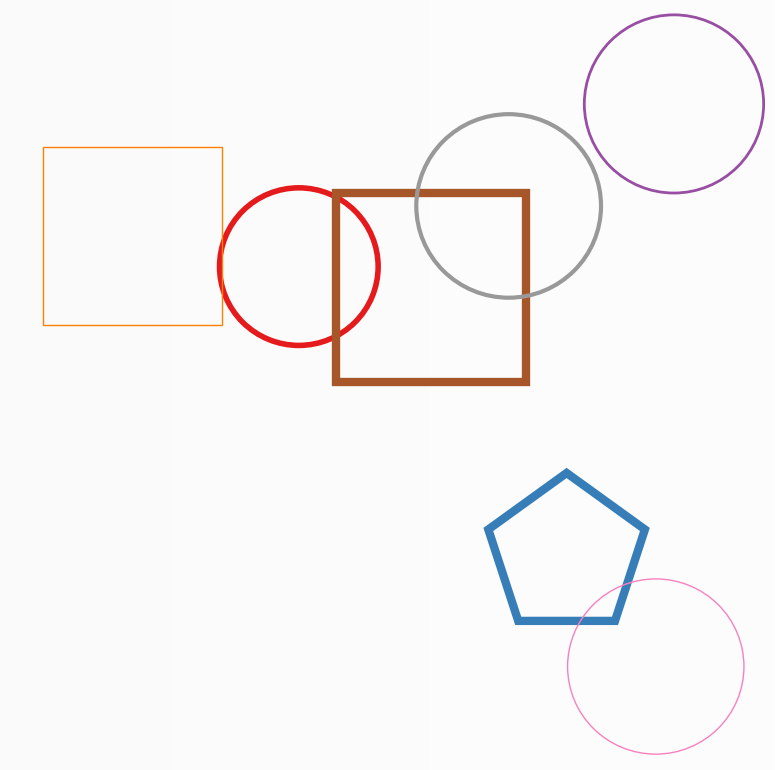[{"shape": "circle", "thickness": 2, "radius": 0.51, "center": [0.386, 0.654]}, {"shape": "pentagon", "thickness": 3, "radius": 0.53, "center": [0.731, 0.28]}, {"shape": "circle", "thickness": 1, "radius": 0.58, "center": [0.87, 0.865]}, {"shape": "square", "thickness": 0.5, "radius": 0.58, "center": [0.171, 0.694]}, {"shape": "square", "thickness": 3, "radius": 0.61, "center": [0.557, 0.626]}, {"shape": "circle", "thickness": 0.5, "radius": 0.57, "center": [0.846, 0.134]}, {"shape": "circle", "thickness": 1.5, "radius": 0.6, "center": [0.656, 0.733]}]